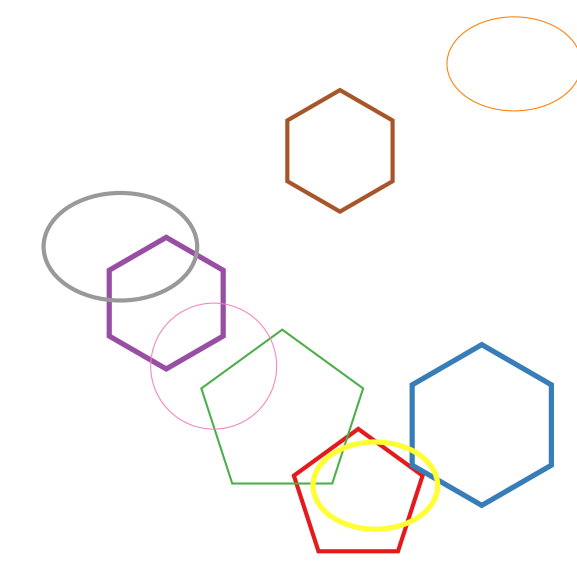[{"shape": "pentagon", "thickness": 2, "radius": 0.59, "center": [0.62, 0.139]}, {"shape": "hexagon", "thickness": 2.5, "radius": 0.7, "center": [0.834, 0.263]}, {"shape": "pentagon", "thickness": 1, "radius": 0.74, "center": [0.489, 0.281]}, {"shape": "hexagon", "thickness": 2.5, "radius": 0.57, "center": [0.288, 0.474]}, {"shape": "oval", "thickness": 0.5, "radius": 0.58, "center": [0.89, 0.889]}, {"shape": "oval", "thickness": 2.5, "radius": 0.54, "center": [0.65, 0.158]}, {"shape": "hexagon", "thickness": 2, "radius": 0.53, "center": [0.589, 0.738]}, {"shape": "circle", "thickness": 0.5, "radius": 0.55, "center": [0.37, 0.365]}, {"shape": "oval", "thickness": 2, "radius": 0.67, "center": [0.208, 0.572]}]